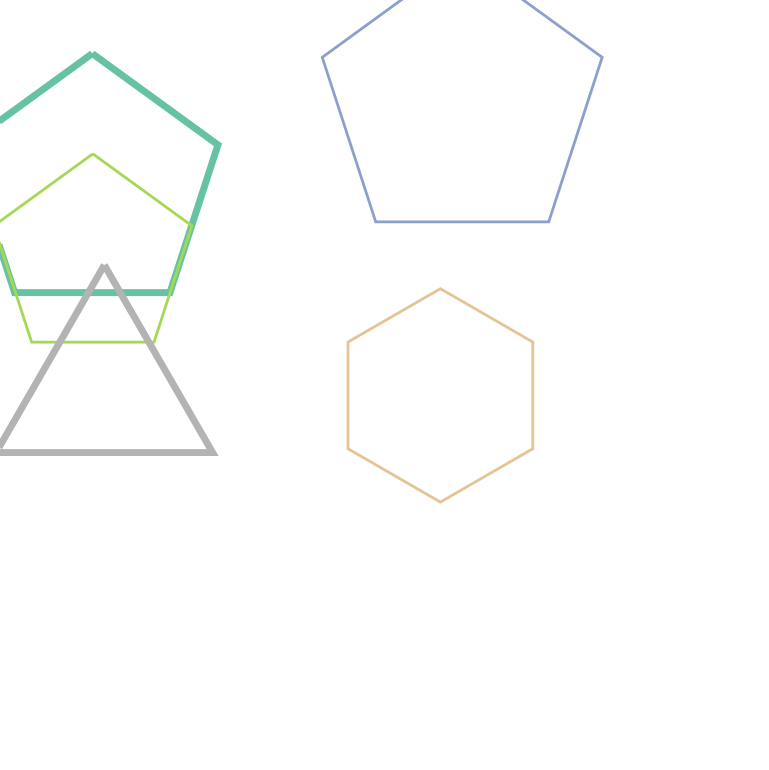[{"shape": "pentagon", "thickness": 2.5, "radius": 0.86, "center": [0.12, 0.759]}, {"shape": "pentagon", "thickness": 1, "radius": 0.96, "center": [0.6, 0.866]}, {"shape": "pentagon", "thickness": 1, "radius": 0.68, "center": [0.121, 0.665]}, {"shape": "hexagon", "thickness": 1, "radius": 0.69, "center": [0.572, 0.487]}, {"shape": "triangle", "thickness": 2.5, "radius": 0.81, "center": [0.135, 0.493]}]